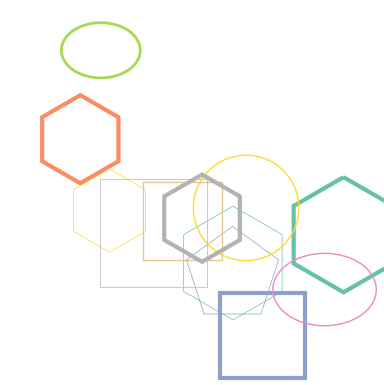[{"shape": "hexagon", "thickness": 0.5, "radius": 0.74, "center": [0.605, 0.317]}, {"shape": "hexagon", "thickness": 3, "radius": 0.75, "center": [0.892, 0.39]}, {"shape": "hexagon", "thickness": 3, "radius": 0.57, "center": [0.209, 0.638]}, {"shape": "pentagon", "thickness": 0.5, "radius": 0.63, "center": [0.604, 0.286]}, {"shape": "square", "thickness": 3, "radius": 0.55, "center": [0.682, 0.129]}, {"shape": "oval", "thickness": 1, "radius": 0.67, "center": [0.843, 0.248]}, {"shape": "oval", "thickness": 2, "radius": 0.51, "center": [0.262, 0.869]}, {"shape": "circle", "thickness": 1, "radius": 0.68, "center": [0.639, 0.46]}, {"shape": "hexagon", "thickness": 0.5, "radius": 0.54, "center": [0.284, 0.453]}, {"shape": "square", "thickness": 1, "radius": 0.51, "center": [0.474, 0.426]}, {"shape": "square", "thickness": 0.5, "radius": 0.7, "center": [0.398, 0.395]}, {"shape": "hexagon", "thickness": 3, "radius": 0.57, "center": [0.525, 0.433]}]